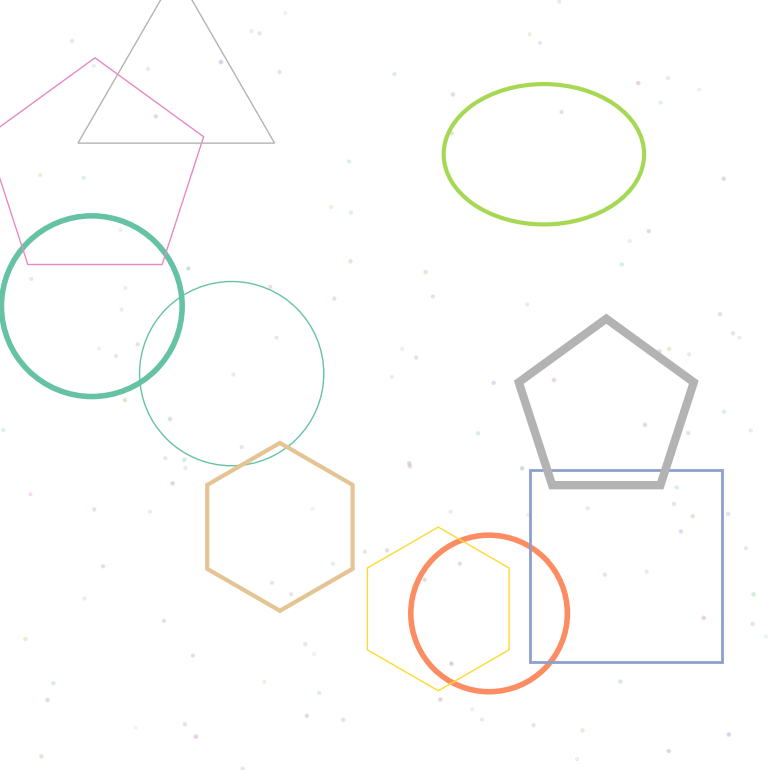[{"shape": "circle", "thickness": 0.5, "radius": 0.6, "center": [0.301, 0.515]}, {"shape": "circle", "thickness": 2, "radius": 0.59, "center": [0.119, 0.602]}, {"shape": "circle", "thickness": 2, "radius": 0.51, "center": [0.635, 0.203]}, {"shape": "square", "thickness": 1, "radius": 0.62, "center": [0.813, 0.265]}, {"shape": "pentagon", "thickness": 0.5, "radius": 0.74, "center": [0.123, 0.777]}, {"shape": "oval", "thickness": 1.5, "radius": 0.65, "center": [0.706, 0.8]}, {"shape": "hexagon", "thickness": 0.5, "radius": 0.53, "center": [0.569, 0.209]}, {"shape": "hexagon", "thickness": 1.5, "radius": 0.55, "center": [0.364, 0.316]}, {"shape": "pentagon", "thickness": 3, "radius": 0.6, "center": [0.787, 0.467]}, {"shape": "triangle", "thickness": 0.5, "radius": 0.74, "center": [0.229, 0.888]}]